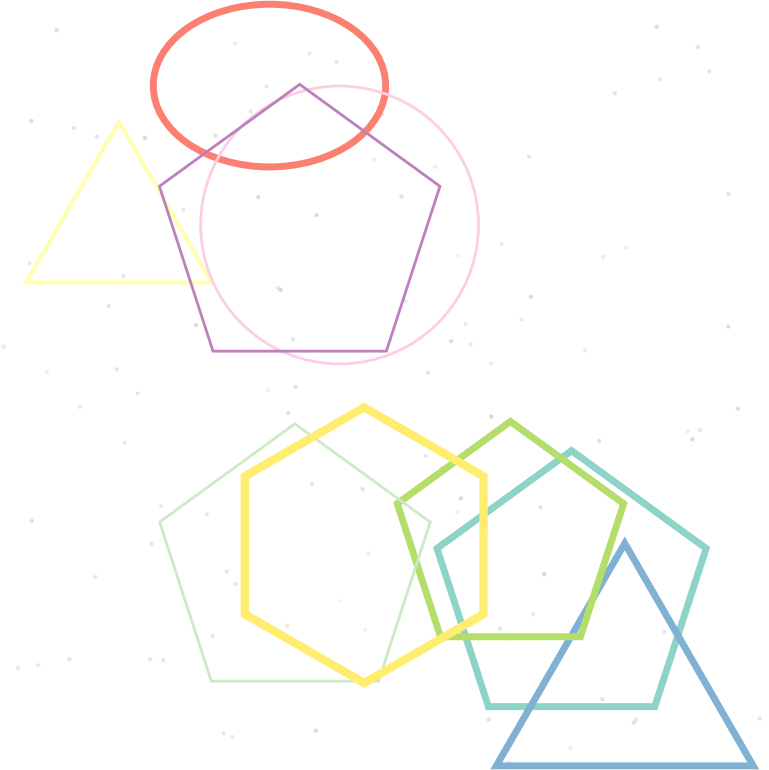[{"shape": "pentagon", "thickness": 2.5, "radius": 0.92, "center": [0.742, 0.231]}, {"shape": "triangle", "thickness": 1.5, "radius": 0.7, "center": [0.154, 0.703]}, {"shape": "oval", "thickness": 2.5, "radius": 0.75, "center": [0.35, 0.889]}, {"shape": "triangle", "thickness": 2.5, "radius": 0.96, "center": [0.811, 0.102]}, {"shape": "pentagon", "thickness": 2.5, "radius": 0.77, "center": [0.663, 0.298]}, {"shape": "circle", "thickness": 1, "radius": 0.9, "center": [0.441, 0.708]}, {"shape": "pentagon", "thickness": 1, "radius": 0.96, "center": [0.389, 0.699]}, {"shape": "pentagon", "thickness": 1, "radius": 0.92, "center": [0.383, 0.265]}, {"shape": "hexagon", "thickness": 3, "radius": 0.9, "center": [0.473, 0.292]}]